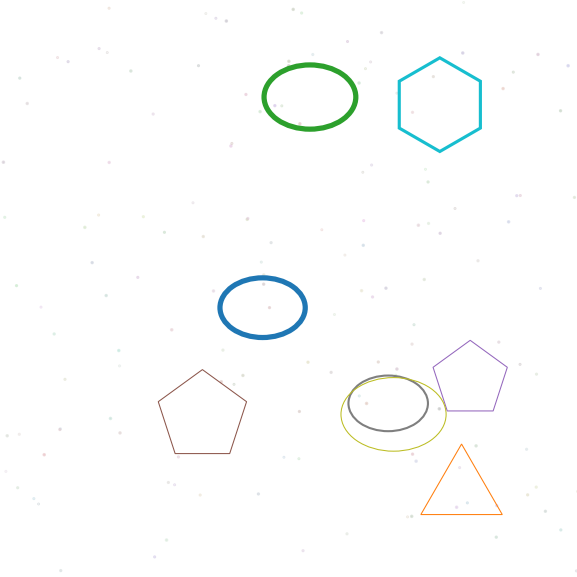[{"shape": "oval", "thickness": 2.5, "radius": 0.37, "center": [0.455, 0.466]}, {"shape": "triangle", "thickness": 0.5, "radius": 0.41, "center": [0.799, 0.149]}, {"shape": "oval", "thickness": 2.5, "radius": 0.4, "center": [0.537, 0.831]}, {"shape": "pentagon", "thickness": 0.5, "radius": 0.34, "center": [0.814, 0.342]}, {"shape": "pentagon", "thickness": 0.5, "radius": 0.4, "center": [0.351, 0.279]}, {"shape": "oval", "thickness": 1, "radius": 0.34, "center": [0.672, 0.301]}, {"shape": "oval", "thickness": 0.5, "radius": 0.46, "center": [0.681, 0.282]}, {"shape": "hexagon", "thickness": 1.5, "radius": 0.41, "center": [0.762, 0.818]}]